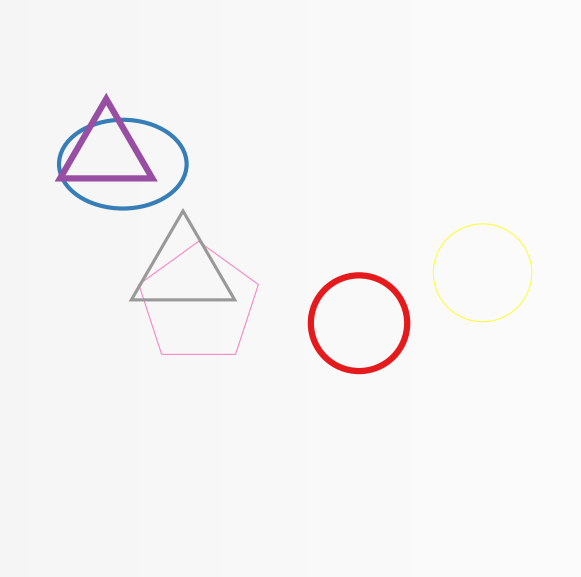[{"shape": "circle", "thickness": 3, "radius": 0.41, "center": [0.618, 0.439]}, {"shape": "oval", "thickness": 2, "radius": 0.55, "center": [0.211, 0.715]}, {"shape": "triangle", "thickness": 3, "radius": 0.46, "center": [0.183, 0.736]}, {"shape": "circle", "thickness": 0.5, "radius": 0.42, "center": [0.83, 0.527]}, {"shape": "pentagon", "thickness": 0.5, "radius": 0.54, "center": [0.342, 0.473]}, {"shape": "triangle", "thickness": 1.5, "radius": 0.51, "center": [0.315, 0.531]}]